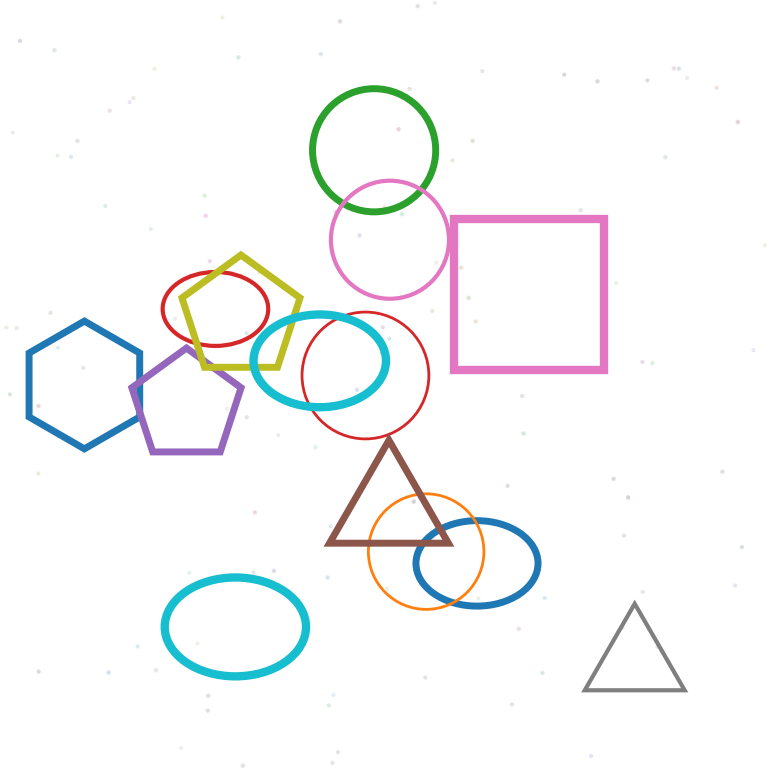[{"shape": "oval", "thickness": 2.5, "radius": 0.4, "center": [0.619, 0.268]}, {"shape": "hexagon", "thickness": 2.5, "radius": 0.41, "center": [0.11, 0.5]}, {"shape": "circle", "thickness": 1, "radius": 0.38, "center": [0.553, 0.284]}, {"shape": "circle", "thickness": 2.5, "radius": 0.4, "center": [0.486, 0.805]}, {"shape": "oval", "thickness": 1.5, "radius": 0.34, "center": [0.28, 0.599]}, {"shape": "circle", "thickness": 1, "radius": 0.41, "center": [0.475, 0.512]}, {"shape": "pentagon", "thickness": 2.5, "radius": 0.37, "center": [0.242, 0.473]}, {"shape": "triangle", "thickness": 2.5, "radius": 0.45, "center": [0.505, 0.339]}, {"shape": "circle", "thickness": 1.5, "radius": 0.38, "center": [0.506, 0.689]}, {"shape": "square", "thickness": 3, "radius": 0.49, "center": [0.687, 0.618]}, {"shape": "triangle", "thickness": 1.5, "radius": 0.37, "center": [0.824, 0.141]}, {"shape": "pentagon", "thickness": 2.5, "radius": 0.4, "center": [0.313, 0.588]}, {"shape": "oval", "thickness": 3, "radius": 0.43, "center": [0.415, 0.531]}, {"shape": "oval", "thickness": 3, "radius": 0.46, "center": [0.306, 0.186]}]